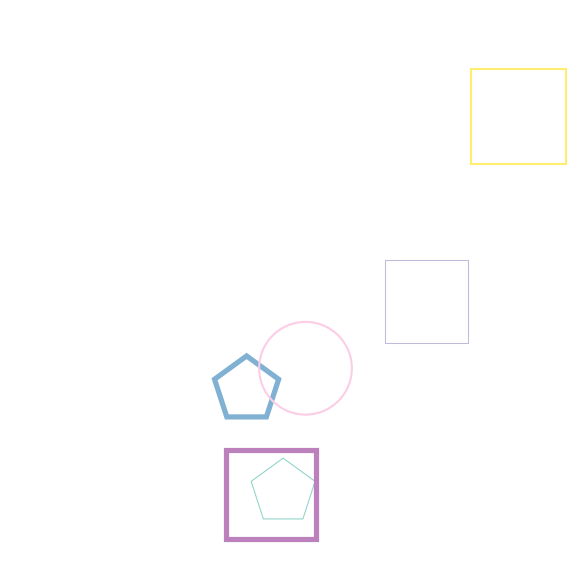[{"shape": "pentagon", "thickness": 0.5, "radius": 0.29, "center": [0.49, 0.148]}, {"shape": "square", "thickness": 0.5, "radius": 0.36, "center": [0.739, 0.477]}, {"shape": "pentagon", "thickness": 2.5, "radius": 0.29, "center": [0.427, 0.324]}, {"shape": "circle", "thickness": 1, "radius": 0.4, "center": [0.529, 0.361]}, {"shape": "square", "thickness": 2.5, "radius": 0.39, "center": [0.469, 0.143]}, {"shape": "square", "thickness": 1, "radius": 0.41, "center": [0.897, 0.798]}]